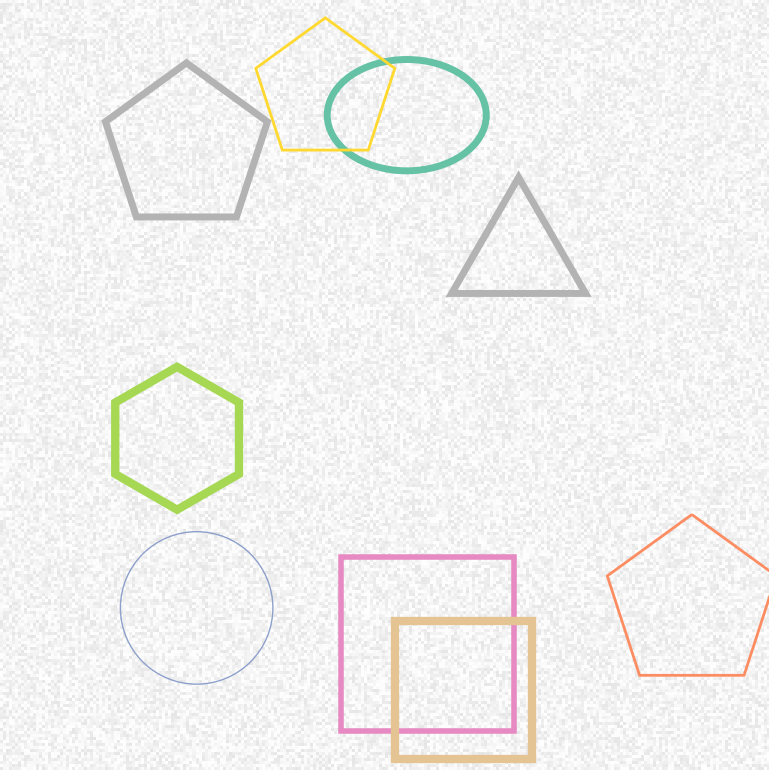[{"shape": "oval", "thickness": 2.5, "radius": 0.52, "center": [0.528, 0.85]}, {"shape": "pentagon", "thickness": 1, "radius": 0.58, "center": [0.898, 0.216]}, {"shape": "circle", "thickness": 0.5, "radius": 0.5, "center": [0.255, 0.21]}, {"shape": "square", "thickness": 2, "radius": 0.56, "center": [0.555, 0.164]}, {"shape": "hexagon", "thickness": 3, "radius": 0.46, "center": [0.23, 0.431]}, {"shape": "pentagon", "thickness": 1, "radius": 0.47, "center": [0.422, 0.882]}, {"shape": "square", "thickness": 3, "radius": 0.45, "center": [0.602, 0.104]}, {"shape": "pentagon", "thickness": 2.5, "radius": 0.55, "center": [0.242, 0.808]}, {"shape": "triangle", "thickness": 2.5, "radius": 0.5, "center": [0.674, 0.669]}]